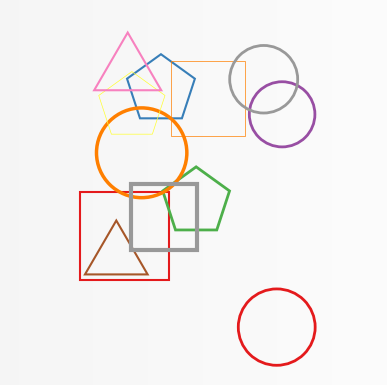[{"shape": "circle", "thickness": 2, "radius": 0.5, "center": [0.714, 0.15]}, {"shape": "square", "thickness": 1.5, "radius": 0.57, "center": [0.321, 0.387]}, {"shape": "pentagon", "thickness": 1.5, "radius": 0.46, "center": [0.415, 0.767]}, {"shape": "pentagon", "thickness": 2, "radius": 0.45, "center": [0.506, 0.476]}, {"shape": "circle", "thickness": 2, "radius": 0.42, "center": [0.728, 0.703]}, {"shape": "square", "thickness": 0.5, "radius": 0.48, "center": [0.537, 0.744]}, {"shape": "circle", "thickness": 2.5, "radius": 0.58, "center": [0.366, 0.603]}, {"shape": "pentagon", "thickness": 0.5, "radius": 0.45, "center": [0.34, 0.724]}, {"shape": "triangle", "thickness": 1.5, "radius": 0.47, "center": [0.3, 0.334]}, {"shape": "triangle", "thickness": 1.5, "radius": 0.5, "center": [0.33, 0.816]}, {"shape": "circle", "thickness": 2, "radius": 0.44, "center": [0.68, 0.794]}, {"shape": "square", "thickness": 3, "radius": 0.43, "center": [0.423, 0.437]}]